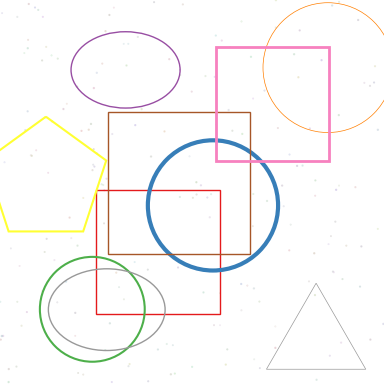[{"shape": "square", "thickness": 1, "radius": 0.81, "center": [0.41, 0.344]}, {"shape": "circle", "thickness": 3, "radius": 0.85, "center": [0.553, 0.466]}, {"shape": "circle", "thickness": 1.5, "radius": 0.68, "center": [0.24, 0.197]}, {"shape": "oval", "thickness": 1, "radius": 0.71, "center": [0.326, 0.818]}, {"shape": "circle", "thickness": 0.5, "radius": 0.84, "center": [0.852, 0.824]}, {"shape": "pentagon", "thickness": 1.5, "radius": 0.82, "center": [0.119, 0.532]}, {"shape": "square", "thickness": 1, "radius": 0.92, "center": [0.464, 0.525]}, {"shape": "square", "thickness": 2, "radius": 0.74, "center": [0.707, 0.73]}, {"shape": "triangle", "thickness": 0.5, "radius": 0.74, "center": [0.821, 0.115]}, {"shape": "oval", "thickness": 1, "radius": 0.76, "center": [0.277, 0.196]}]